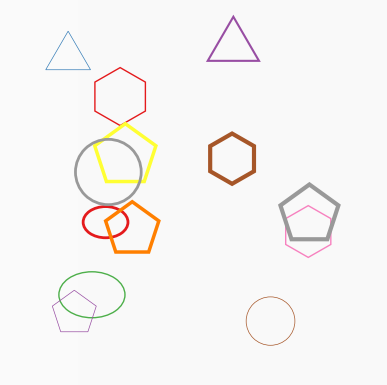[{"shape": "oval", "thickness": 2, "radius": 0.29, "center": [0.272, 0.423]}, {"shape": "hexagon", "thickness": 1, "radius": 0.38, "center": [0.31, 0.749]}, {"shape": "triangle", "thickness": 0.5, "radius": 0.33, "center": [0.176, 0.852]}, {"shape": "oval", "thickness": 1, "radius": 0.43, "center": [0.237, 0.234]}, {"shape": "triangle", "thickness": 1.5, "radius": 0.38, "center": [0.602, 0.88]}, {"shape": "pentagon", "thickness": 0.5, "radius": 0.3, "center": [0.192, 0.186]}, {"shape": "pentagon", "thickness": 2.5, "radius": 0.36, "center": [0.341, 0.404]}, {"shape": "pentagon", "thickness": 2.5, "radius": 0.42, "center": [0.323, 0.596]}, {"shape": "circle", "thickness": 0.5, "radius": 0.31, "center": [0.698, 0.166]}, {"shape": "hexagon", "thickness": 3, "radius": 0.33, "center": [0.599, 0.588]}, {"shape": "hexagon", "thickness": 1, "radius": 0.34, "center": [0.795, 0.399]}, {"shape": "circle", "thickness": 2, "radius": 0.42, "center": [0.28, 0.553]}, {"shape": "pentagon", "thickness": 3, "radius": 0.39, "center": [0.798, 0.442]}]